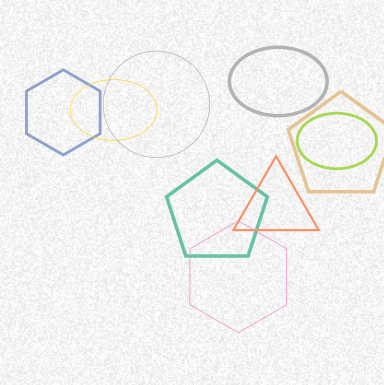[{"shape": "pentagon", "thickness": 2.5, "radius": 0.69, "center": [0.563, 0.446]}, {"shape": "triangle", "thickness": 1.5, "radius": 0.64, "center": [0.717, 0.466]}, {"shape": "hexagon", "thickness": 2, "radius": 0.55, "center": [0.164, 0.708]}, {"shape": "hexagon", "thickness": 0.5, "radius": 0.73, "center": [0.619, 0.281]}, {"shape": "oval", "thickness": 2, "radius": 0.52, "center": [0.875, 0.634]}, {"shape": "oval", "thickness": 0.5, "radius": 0.56, "center": [0.295, 0.714]}, {"shape": "pentagon", "thickness": 2.5, "radius": 0.72, "center": [0.886, 0.619]}, {"shape": "circle", "thickness": 0.5, "radius": 0.69, "center": [0.406, 0.729]}, {"shape": "oval", "thickness": 2.5, "radius": 0.63, "center": [0.723, 0.788]}]